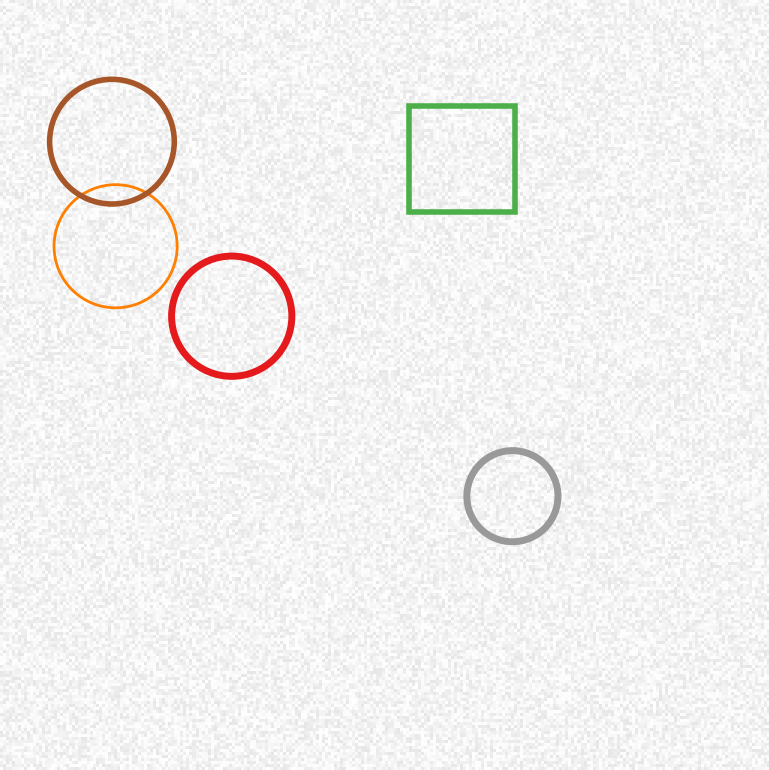[{"shape": "circle", "thickness": 2.5, "radius": 0.39, "center": [0.301, 0.589]}, {"shape": "square", "thickness": 2, "radius": 0.34, "center": [0.6, 0.794]}, {"shape": "circle", "thickness": 1, "radius": 0.4, "center": [0.15, 0.68]}, {"shape": "circle", "thickness": 2, "radius": 0.4, "center": [0.145, 0.816]}, {"shape": "circle", "thickness": 2.5, "radius": 0.3, "center": [0.665, 0.356]}]